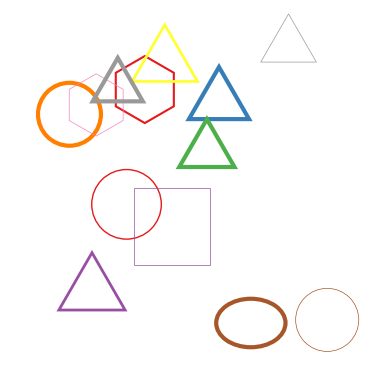[{"shape": "hexagon", "thickness": 1.5, "radius": 0.44, "center": [0.376, 0.767]}, {"shape": "circle", "thickness": 1, "radius": 0.45, "center": [0.329, 0.469]}, {"shape": "triangle", "thickness": 3, "radius": 0.45, "center": [0.569, 0.736]}, {"shape": "triangle", "thickness": 3, "radius": 0.41, "center": [0.537, 0.608]}, {"shape": "triangle", "thickness": 2, "radius": 0.5, "center": [0.239, 0.244]}, {"shape": "square", "thickness": 0.5, "radius": 0.5, "center": [0.447, 0.412]}, {"shape": "circle", "thickness": 3, "radius": 0.41, "center": [0.18, 0.703]}, {"shape": "triangle", "thickness": 2, "radius": 0.49, "center": [0.428, 0.837]}, {"shape": "oval", "thickness": 3, "radius": 0.45, "center": [0.652, 0.161]}, {"shape": "circle", "thickness": 0.5, "radius": 0.41, "center": [0.85, 0.169]}, {"shape": "hexagon", "thickness": 0.5, "radius": 0.4, "center": [0.25, 0.727]}, {"shape": "triangle", "thickness": 0.5, "radius": 0.42, "center": [0.749, 0.88]}, {"shape": "triangle", "thickness": 3, "radius": 0.38, "center": [0.306, 0.774]}]